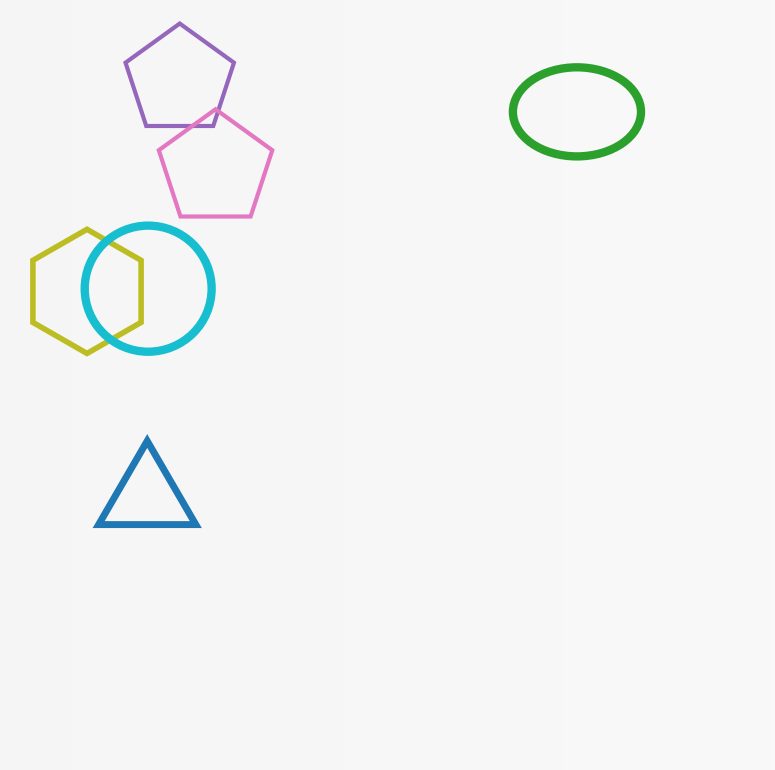[{"shape": "triangle", "thickness": 2.5, "radius": 0.36, "center": [0.19, 0.355]}, {"shape": "oval", "thickness": 3, "radius": 0.41, "center": [0.744, 0.855]}, {"shape": "pentagon", "thickness": 1.5, "radius": 0.37, "center": [0.232, 0.896]}, {"shape": "pentagon", "thickness": 1.5, "radius": 0.38, "center": [0.278, 0.781]}, {"shape": "hexagon", "thickness": 2, "radius": 0.4, "center": [0.112, 0.622]}, {"shape": "circle", "thickness": 3, "radius": 0.41, "center": [0.191, 0.625]}]